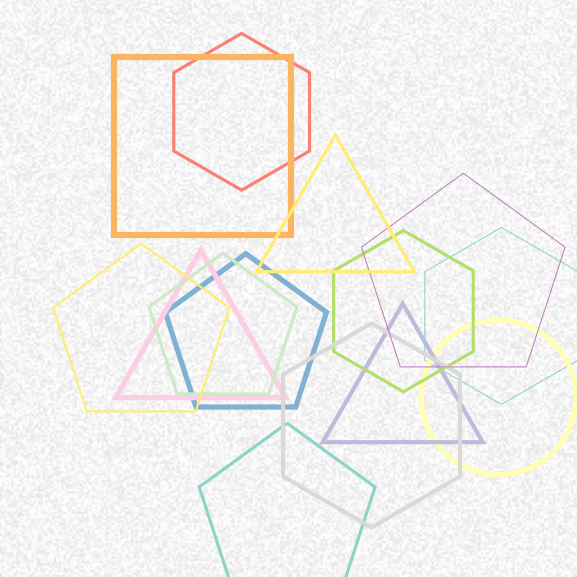[{"shape": "hexagon", "thickness": 0.5, "radius": 0.77, "center": [0.868, 0.452]}, {"shape": "pentagon", "thickness": 1.5, "radius": 0.8, "center": [0.497, 0.106]}, {"shape": "circle", "thickness": 2.5, "radius": 0.67, "center": [0.863, 0.311]}, {"shape": "triangle", "thickness": 2, "radius": 0.8, "center": [0.697, 0.313]}, {"shape": "hexagon", "thickness": 1.5, "radius": 0.68, "center": [0.418, 0.806]}, {"shape": "pentagon", "thickness": 2.5, "radius": 0.73, "center": [0.426, 0.413]}, {"shape": "square", "thickness": 3, "radius": 0.77, "center": [0.35, 0.746]}, {"shape": "hexagon", "thickness": 1.5, "radius": 0.7, "center": [0.699, 0.46]}, {"shape": "triangle", "thickness": 2.5, "radius": 0.85, "center": [0.348, 0.396]}, {"shape": "hexagon", "thickness": 2, "radius": 0.88, "center": [0.643, 0.262]}, {"shape": "pentagon", "thickness": 0.5, "radius": 0.93, "center": [0.802, 0.514]}, {"shape": "pentagon", "thickness": 1.5, "radius": 0.67, "center": [0.386, 0.426]}, {"shape": "pentagon", "thickness": 1, "radius": 0.8, "center": [0.245, 0.417]}, {"shape": "triangle", "thickness": 1.5, "radius": 0.79, "center": [0.581, 0.608]}]